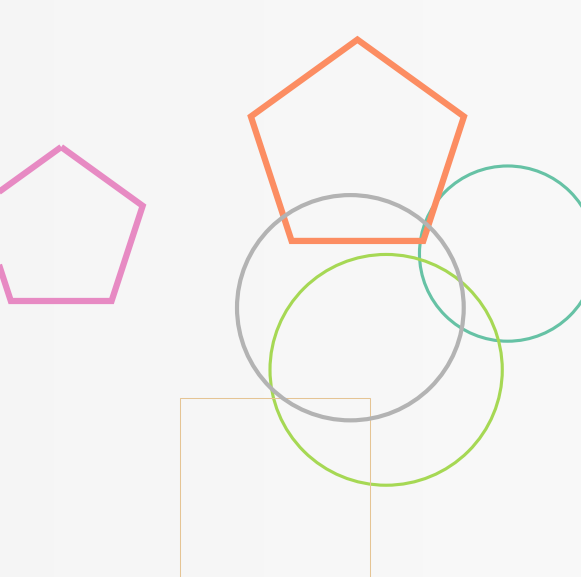[{"shape": "circle", "thickness": 1.5, "radius": 0.76, "center": [0.873, 0.56]}, {"shape": "pentagon", "thickness": 3, "radius": 0.96, "center": [0.615, 0.738]}, {"shape": "pentagon", "thickness": 3, "radius": 0.74, "center": [0.105, 0.597]}, {"shape": "circle", "thickness": 1.5, "radius": 1.0, "center": [0.664, 0.359]}, {"shape": "square", "thickness": 0.5, "radius": 0.82, "center": [0.473, 0.146]}, {"shape": "circle", "thickness": 2, "radius": 0.98, "center": [0.603, 0.466]}]